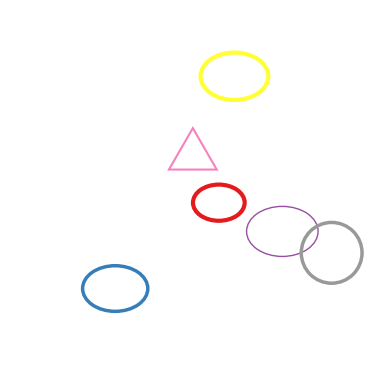[{"shape": "oval", "thickness": 3, "radius": 0.34, "center": [0.568, 0.474]}, {"shape": "oval", "thickness": 2.5, "radius": 0.42, "center": [0.299, 0.251]}, {"shape": "oval", "thickness": 1, "radius": 0.46, "center": [0.733, 0.399]}, {"shape": "oval", "thickness": 3, "radius": 0.44, "center": [0.609, 0.802]}, {"shape": "triangle", "thickness": 1.5, "radius": 0.36, "center": [0.501, 0.595]}, {"shape": "circle", "thickness": 2.5, "radius": 0.39, "center": [0.861, 0.343]}]